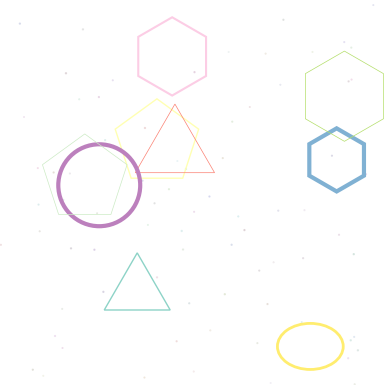[{"shape": "triangle", "thickness": 1, "radius": 0.49, "center": [0.356, 0.244]}, {"shape": "pentagon", "thickness": 1, "radius": 0.57, "center": [0.408, 0.629]}, {"shape": "triangle", "thickness": 0.5, "radius": 0.59, "center": [0.454, 0.611]}, {"shape": "hexagon", "thickness": 3, "radius": 0.41, "center": [0.874, 0.585]}, {"shape": "hexagon", "thickness": 0.5, "radius": 0.59, "center": [0.895, 0.75]}, {"shape": "hexagon", "thickness": 1.5, "radius": 0.51, "center": [0.447, 0.853]}, {"shape": "circle", "thickness": 3, "radius": 0.53, "center": [0.258, 0.519]}, {"shape": "pentagon", "thickness": 0.5, "radius": 0.58, "center": [0.22, 0.537]}, {"shape": "oval", "thickness": 2, "radius": 0.43, "center": [0.806, 0.1]}]